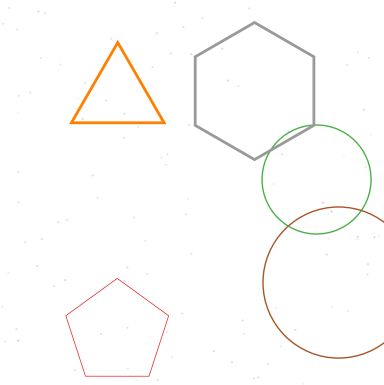[{"shape": "pentagon", "thickness": 0.5, "radius": 0.7, "center": [0.305, 0.136]}, {"shape": "circle", "thickness": 1, "radius": 0.71, "center": [0.822, 0.534]}, {"shape": "triangle", "thickness": 2, "radius": 0.69, "center": [0.306, 0.751]}, {"shape": "circle", "thickness": 1, "radius": 0.98, "center": [0.879, 0.266]}, {"shape": "hexagon", "thickness": 2, "radius": 0.89, "center": [0.661, 0.763]}]